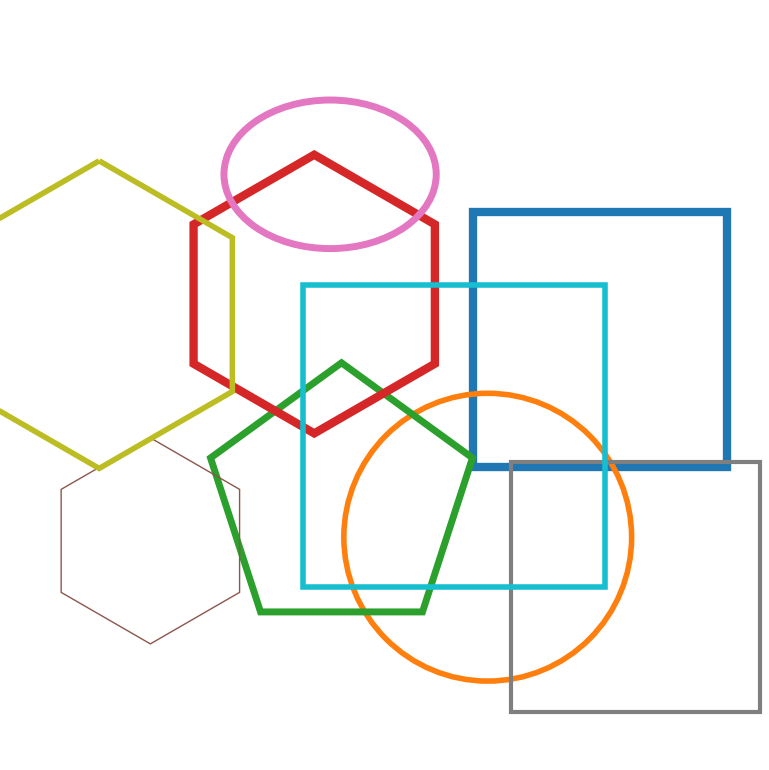[{"shape": "square", "thickness": 3, "radius": 0.83, "center": [0.779, 0.559]}, {"shape": "circle", "thickness": 2, "radius": 0.93, "center": [0.633, 0.302]}, {"shape": "pentagon", "thickness": 2.5, "radius": 0.89, "center": [0.444, 0.35]}, {"shape": "hexagon", "thickness": 3, "radius": 0.9, "center": [0.408, 0.618]}, {"shape": "hexagon", "thickness": 0.5, "radius": 0.67, "center": [0.195, 0.298]}, {"shape": "oval", "thickness": 2.5, "radius": 0.69, "center": [0.429, 0.774]}, {"shape": "square", "thickness": 1.5, "radius": 0.81, "center": [0.825, 0.238]}, {"shape": "hexagon", "thickness": 2, "radius": 1.0, "center": [0.129, 0.591]}, {"shape": "square", "thickness": 2, "radius": 0.98, "center": [0.59, 0.434]}]